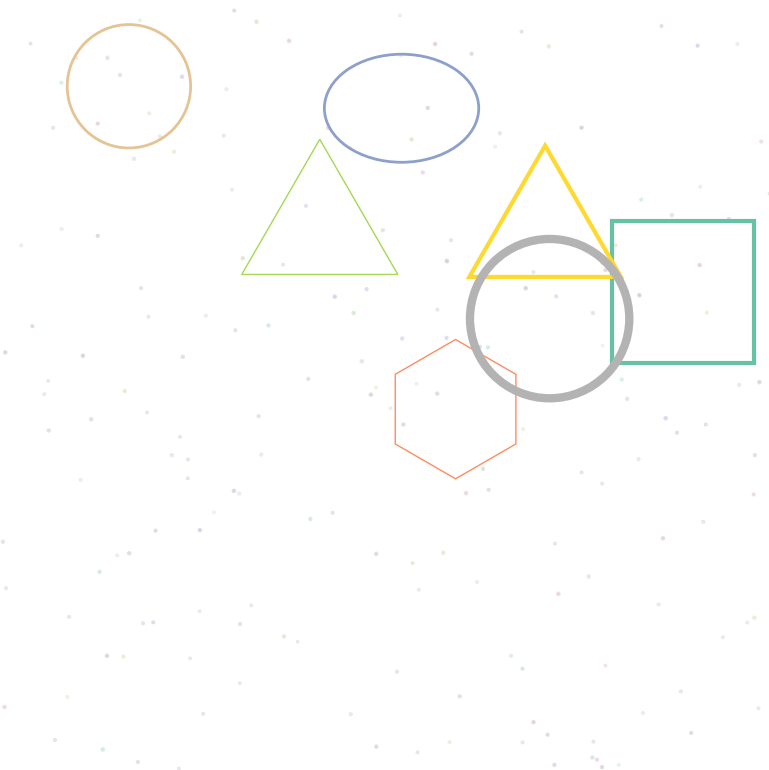[{"shape": "square", "thickness": 1.5, "radius": 0.46, "center": [0.887, 0.621]}, {"shape": "hexagon", "thickness": 0.5, "radius": 0.45, "center": [0.592, 0.469]}, {"shape": "oval", "thickness": 1, "radius": 0.5, "center": [0.522, 0.859]}, {"shape": "triangle", "thickness": 0.5, "radius": 0.59, "center": [0.415, 0.702]}, {"shape": "triangle", "thickness": 1.5, "radius": 0.57, "center": [0.708, 0.697]}, {"shape": "circle", "thickness": 1, "radius": 0.4, "center": [0.167, 0.888]}, {"shape": "circle", "thickness": 3, "radius": 0.52, "center": [0.714, 0.586]}]